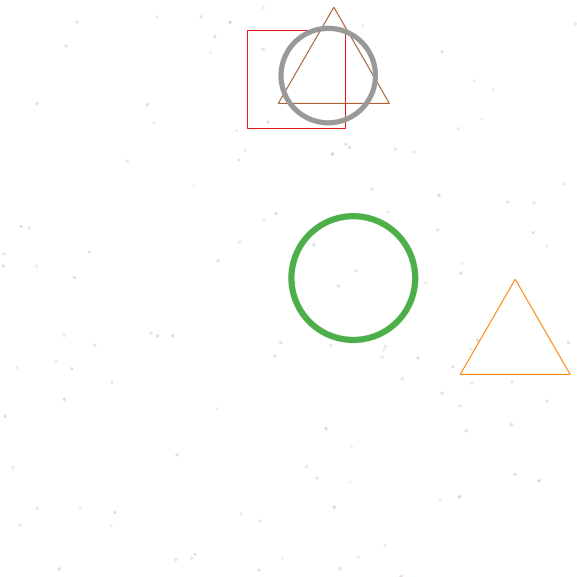[{"shape": "square", "thickness": 0.5, "radius": 0.42, "center": [0.513, 0.863]}, {"shape": "circle", "thickness": 3, "radius": 0.54, "center": [0.612, 0.518]}, {"shape": "triangle", "thickness": 0.5, "radius": 0.55, "center": [0.892, 0.406]}, {"shape": "triangle", "thickness": 0.5, "radius": 0.56, "center": [0.578, 0.876]}, {"shape": "circle", "thickness": 2.5, "radius": 0.41, "center": [0.568, 0.868]}]